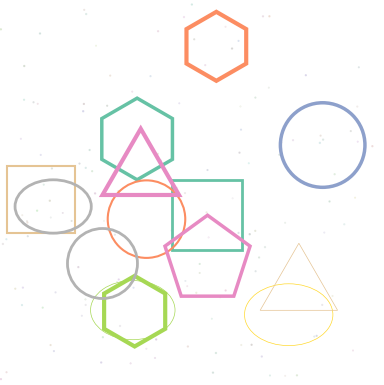[{"shape": "hexagon", "thickness": 2.5, "radius": 0.53, "center": [0.356, 0.639]}, {"shape": "square", "thickness": 2, "radius": 0.46, "center": [0.538, 0.442]}, {"shape": "circle", "thickness": 1.5, "radius": 0.5, "center": [0.38, 0.431]}, {"shape": "hexagon", "thickness": 3, "radius": 0.45, "center": [0.562, 0.88]}, {"shape": "circle", "thickness": 2.5, "radius": 0.55, "center": [0.838, 0.623]}, {"shape": "triangle", "thickness": 3, "radius": 0.57, "center": [0.366, 0.551]}, {"shape": "pentagon", "thickness": 2.5, "radius": 0.58, "center": [0.539, 0.325]}, {"shape": "oval", "thickness": 0.5, "radius": 0.55, "center": [0.345, 0.194]}, {"shape": "hexagon", "thickness": 3, "radius": 0.46, "center": [0.35, 0.192]}, {"shape": "oval", "thickness": 0.5, "radius": 0.57, "center": [0.75, 0.183]}, {"shape": "triangle", "thickness": 0.5, "radius": 0.58, "center": [0.776, 0.252]}, {"shape": "square", "thickness": 1.5, "radius": 0.44, "center": [0.107, 0.481]}, {"shape": "circle", "thickness": 2, "radius": 0.45, "center": [0.266, 0.316]}, {"shape": "oval", "thickness": 2, "radius": 0.5, "center": [0.138, 0.464]}]